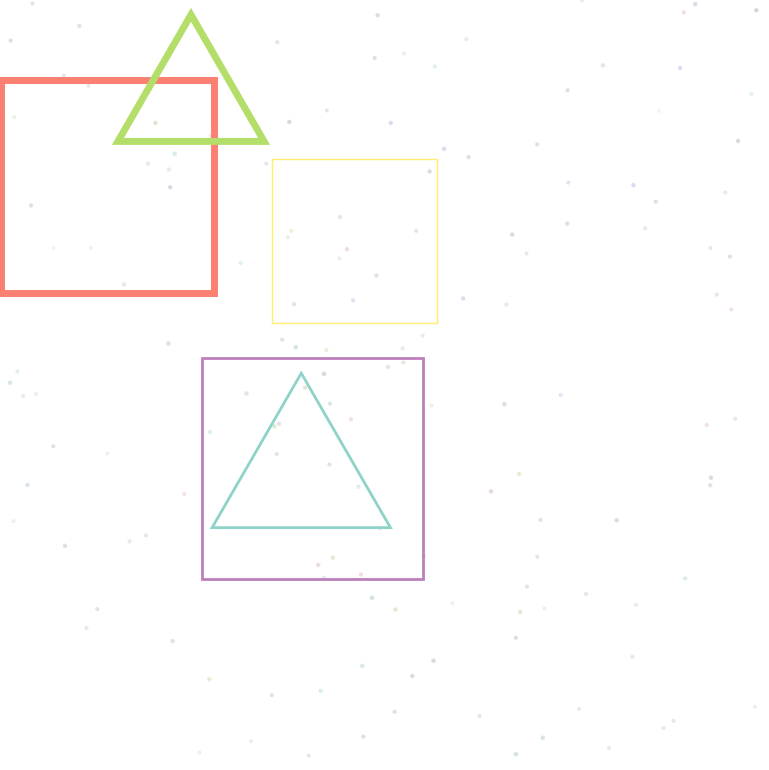[{"shape": "triangle", "thickness": 1, "radius": 0.67, "center": [0.391, 0.382]}, {"shape": "square", "thickness": 2.5, "radius": 0.69, "center": [0.14, 0.758]}, {"shape": "triangle", "thickness": 2.5, "radius": 0.55, "center": [0.248, 0.871]}, {"shape": "square", "thickness": 1, "radius": 0.72, "center": [0.406, 0.392]}, {"shape": "square", "thickness": 0.5, "radius": 0.53, "center": [0.46, 0.687]}]